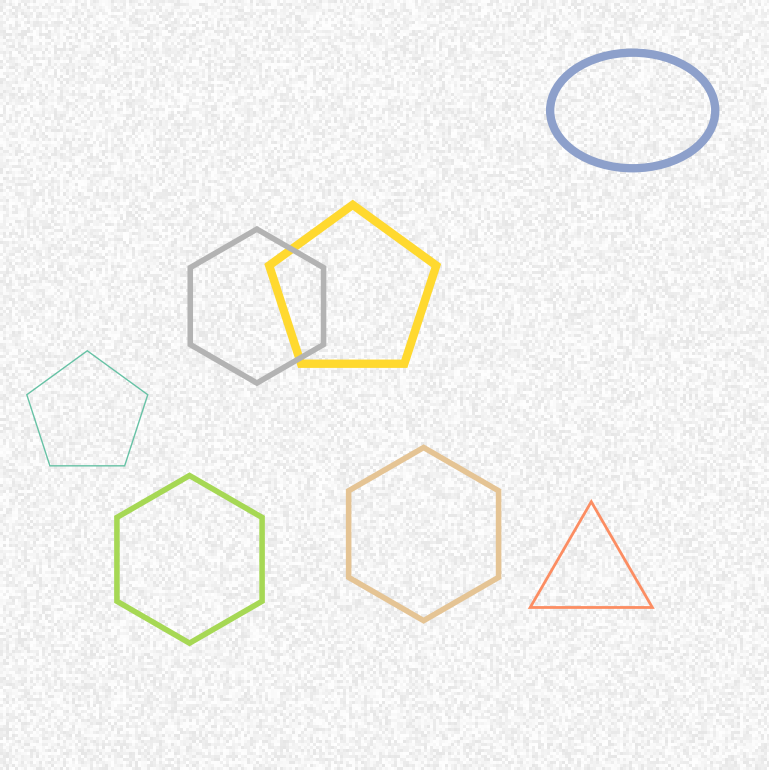[{"shape": "pentagon", "thickness": 0.5, "radius": 0.41, "center": [0.113, 0.462]}, {"shape": "triangle", "thickness": 1, "radius": 0.46, "center": [0.768, 0.257]}, {"shape": "oval", "thickness": 3, "radius": 0.54, "center": [0.822, 0.857]}, {"shape": "hexagon", "thickness": 2, "radius": 0.54, "center": [0.246, 0.274]}, {"shape": "pentagon", "thickness": 3, "radius": 0.57, "center": [0.458, 0.62]}, {"shape": "hexagon", "thickness": 2, "radius": 0.56, "center": [0.55, 0.306]}, {"shape": "hexagon", "thickness": 2, "radius": 0.5, "center": [0.334, 0.602]}]